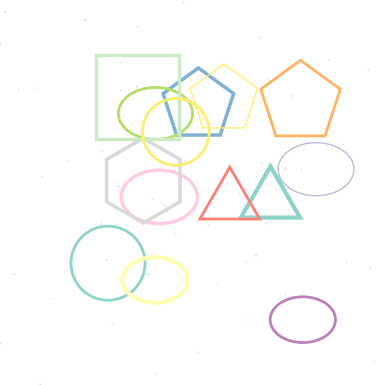[{"shape": "circle", "thickness": 2, "radius": 0.48, "center": [0.281, 0.316]}, {"shape": "triangle", "thickness": 3, "radius": 0.44, "center": [0.702, 0.479]}, {"shape": "oval", "thickness": 3, "radius": 0.42, "center": [0.402, 0.273]}, {"shape": "oval", "thickness": 1, "radius": 0.49, "center": [0.821, 0.56]}, {"shape": "triangle", "thickness": 2, "radius": 0.45, "center": [0.597, 0.476]}, {"shape": "pentagon", "thickness": 2.5, "radius": 0.48, "center": [0.515, 0.727]}, {"shape": "pentagon", "thickness": 2, "radius": 0.54, "center": [0.781, 0.735]}, {"shape": "oval", "thickness": 2, "radius": 0.48, "center": [0.404, 0.705]}, {"shape": "oval", "thickness": 2.5, "radius": 0.5, "center": [0.414, 0.489]}, {"shape": "hexagon", "thickness": 2.5, "radius": 0.55, "center": [0.372, 0.531]}, {"shape": "oval", "thickness": 2, "radius": 0.42, "center": [0.786, 0.17]}, {"shape": "square", "thickness": 2.5, "radius": 0.54, "center": [0.357, 0.748]}, {"shape": "pentagon", "thickness": 1, "radius": 0.46, "center": [0.581, 0.742]}, {"shape": "circle", "thickness": 2, "radius": 0.43, "center": [0.457, 0.657]}]